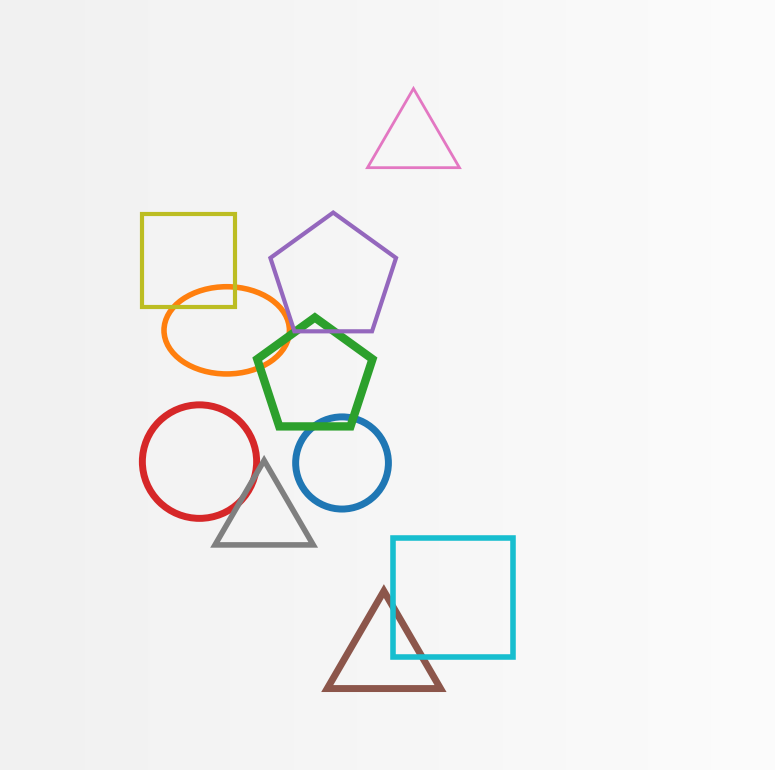[{"shape": "circle", "thickness": 2.5, "radius": 0.3, "center": [0.441, 0.399]}, {"shape": "oval", "thickness": 2, "radius": 0.4, "center": [0.293, 0.571]}, {"shape": "pentagon", "thickness": 3, "radius": 0.39, "center": [0.406, 0.509]}, {"shape": "circle", "thickness": 2.5, "radius": 0.37, "center": [0.257, 0.401]}, {"shape": "pentagon", "thickness": 1.5, "radius": 0.43, "center": [0.43, 0.639]}, {"shape": "triangle", "thickness": 2.5, "radius": 0.42, "center": [0.495, 0.148]}, {"shape": "triangle", "thickness": 1, "radius": 0.34, "center": [0.534, 0.816]}, {"shape": "triangle", "thickness": 2, "radius": 0.37, "center": [0.341, 0.329]}, {"shape": "square", "thickness": 1.5, "radius": 0.3, "center": [0.243, 0.661]}, {"shape": "square", "thickness": 2, "radius": 0.39, "center": [0.584, 0.225]}]